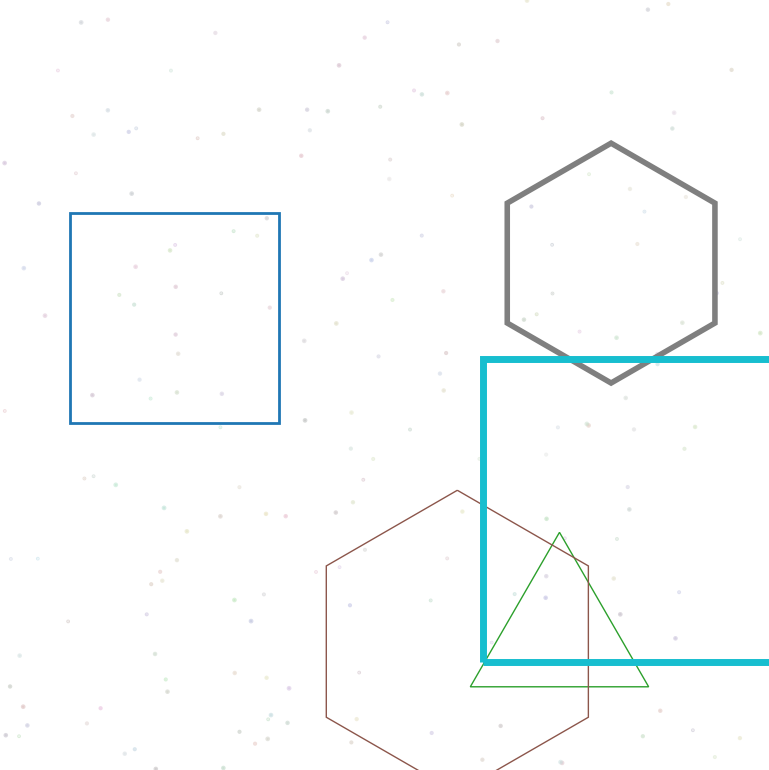[{"shape": "square", "thickness": 1, "radius": 0.68, "center": [0.226, 0.587]}, {"shape": "triangle", "thickness": 0.5, "radius": 0.67, "center": [0.727, 0.175]}, {"shape": "hexagon", "thickness": 0.5, "radius": 0.98, "center": [0.594, 0.167]}, {"shape": "hexagon", "thickness": 2, "radius": 0.78, "center": [0.794, 0.658]}, {"shape": "square", "thickness": 2.5, "radius": 0.99, "center": [0.825, 0.337]}]